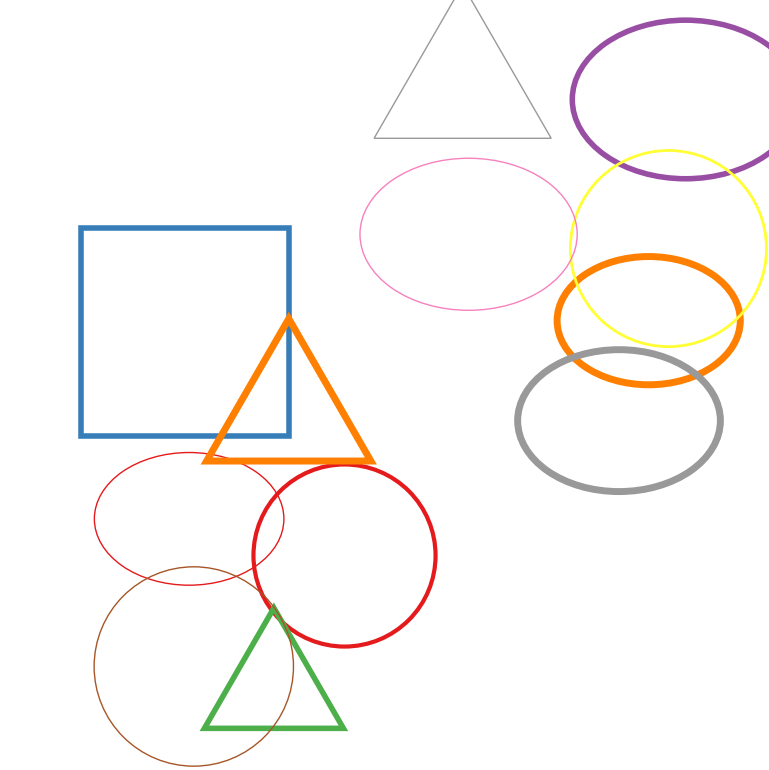[{"shape": "circle", "thickness": 1.5, "radius": 0.59, "center": [0.447, 0.279]}, {"shape": "oval", "thickness": 0.5, "radius": 0.62, "center": [0.246, 0.326]}, {"shape": "square", "thickness": 2, "radius": 0.67, "center": [0.24, 0.569]}, {"shape": "triangle", "thickness": 2, "radius": 0.52, "center": [0.356, 0.106]}, {"shape": "oval", "thickness": 2, "radius": 0.74, "center": [0.89, 0.871]}, {"shape": "triangle", "thickness": 2.5, "radius": 0.62, "center": [0.375, 0.463]}, {"shape": "oval", "thickness": 2.5, "radius": 0.59, "center": [0.842, 0.584]}, {"shape": "circle", "thickness": 1, "radius": 0.64, "center": [0.868, 0.677]}, {"shape": "circle", "thickness": 0.5, "radius": 0.65, "center": [0.252, 0.134]}, {"shape": "oval", "thickness": 0.5, "radius": 0.71, "center": [0.609, 0.696]}, {"shape": "oval", "thickness": 2.5, "radius": 0.66, "center": [0.804, 0.454]}, {"shape": "triangle", "thickness": 0.5, "radius": 0.66, "center": [0.601, 0.887]}]